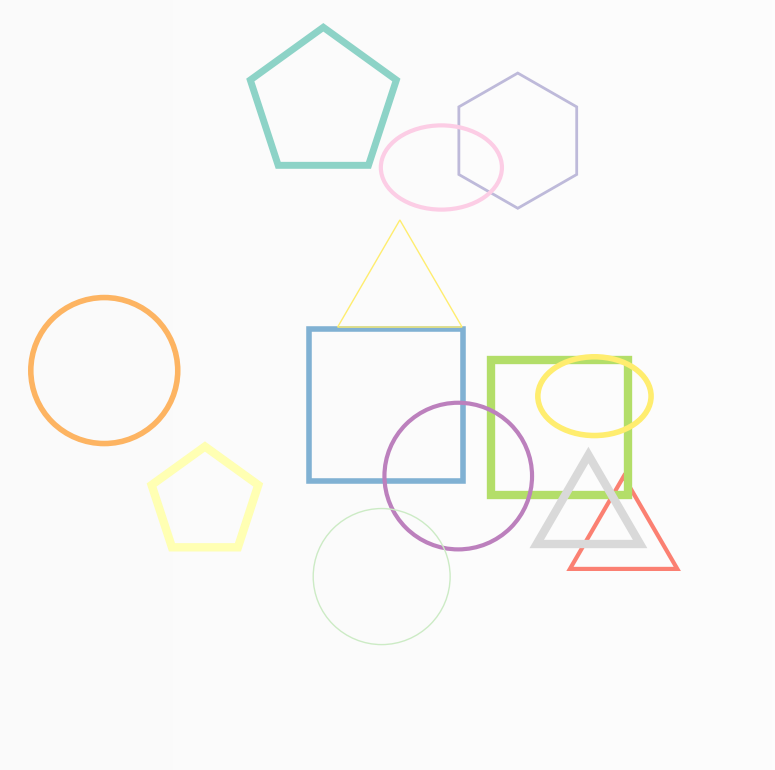[{"shape": "pentagon", "thickness": 2.5, "radius": 0.5, "center": [0.417, 0.865]}, {"shape": "pentagon", "thickness": 3, "radius": 0.36, "center": [0.264, 0.348]}, {"shape": "hexagon", "thickness": 1, "radius": 0.44, "center": [0.668, 0.817]}, {"shape": "triangle", "thickness": 1.5, "radius": 0.4, "center": [0.805, 0.301]}, {"shape": "square", "thickness": 2, "radius": 0.49, "center": [0.498, 0.474]}, {"shape": "circle", "thickness": 2, "radius": 0.47, "center": [0.135, 0.519]}, {"shape": "square", "thickness": 3, "radius": 0.44, "center": [0.722, 0.445]}, {"shape": "oval", "thickness": 1.5, "radius": 0.39, "center": [0.57, 0.782]}, {"shape": "triangle", "thickness": 3, "radius": 0.39, "center": [0.759, 0.332]}, {"shape": "circle", "thickness": 1.5, "radius": 0.48, "center": [0.591, 0.382]}, {"shape": "circle", "thickness": 0.5, "radius": 0.44, "center": [0.492, 0.251]}, {"shape": "triangle", "thickness": 0.5, "radius": 0.46, "center": [0.516, 0.622]}, {"shape": "oval", "thickness": 2, "radius": 0.37, "center": [0.767, 0.486]}]